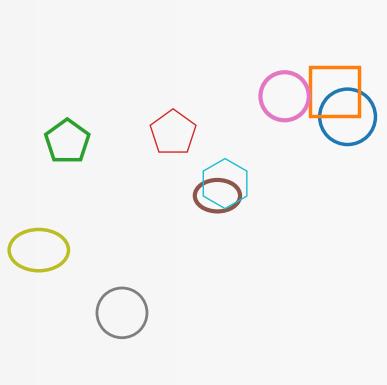[{"shape": "circle", "thickness": 2.5, "radius": 0.36, "center": [0.897, 0.697]}, {"shape": "square", "thickness": 2.5, "radius": 0.32, "center": [0.864, 0.763]}, {"shape": "pentagon", "thickness": 2.5, "radius": 0.29, "center": [0.174, 0.633]}, {"shape": "pentagon", "thickness": 1, "radius": 0.31, "center": [0.447, 0.655]}, {"shape": "oval", "thickness": 3, "radius": 0.29, "center": [0.561, 0.492]}, {"shape": "circle", "thickness": 3, "radius": 0.31, "center": [0.735, 0.75]}, {"shape": "circle", "thickness": 2, "radius": 0.32, "center": [0.315, 0.187]}, {"shape": "oval", "thickness": 2.5, "radius": 0.38, "center": [0.1, 0.35]}, {"shape": "hexagon", "thickness": 1, "radius": 0.32, "center": [0.581, 0.523]}]